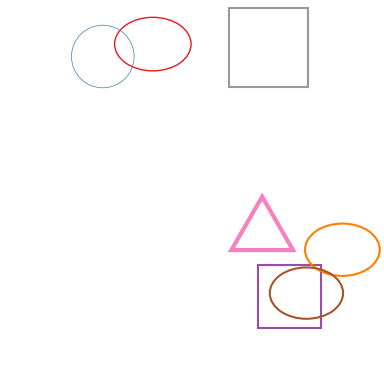[{"shape": "oval", "thickness": 1, "radius": 0.5, "center": [0.397, 0.885]}, {"shape": "circle", "thickness": 0.5, "radius": 0.41, "center": [0.267, 0.853]}, {"shape": "square", "thickness": 1.5, "radius": 0.41, "center": [0.752, 0.23]}, {"shape": "oval", "thickness": 1.5, "radius": 0.49, "center": [0.889, 0.351]}, {"shape": "oval", "thickness": 1.5, "radius": 0.48, "center": [0.796, 0.239]}, {"shape": "triangle", "thickness": 3, "radius": 0.46, "center": [0.681, 0.397]}, {"shape": "square", "thickness": 1.5, "radius": 0.51, "center": [0.698, 0.876]}]